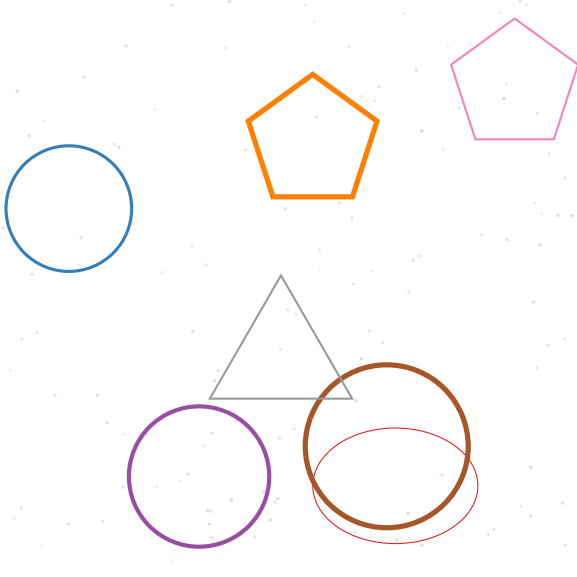[{"shape": "oval", "thickness": 0.5, "radius": 0.71, "center": [0.685, 0.158]}, {"shape": "circle", "thickness": 1.5, "radius": 0.54, "center": [0.119, 0.638]}, {"shape": "circle", "thickness": 2, "radius": 0.61, "center": [0.345, 0.174]}, {"shape": "pentagon", "thickness": 2.5, "radius": 0.59, "center": [0.541, 0.753]}, {"shape": "circle", "thickness": 2.5, "radius": 0.71, "center": [0.67, 0.226]}, {"shape": "pentagon", "thickness": 1, "radius": 0.58, "center": [0.891, 0.851]}, {"shape": "triangle", "thickness": 1, "radius": 0.71, "center": [0.487, 0.38]}]